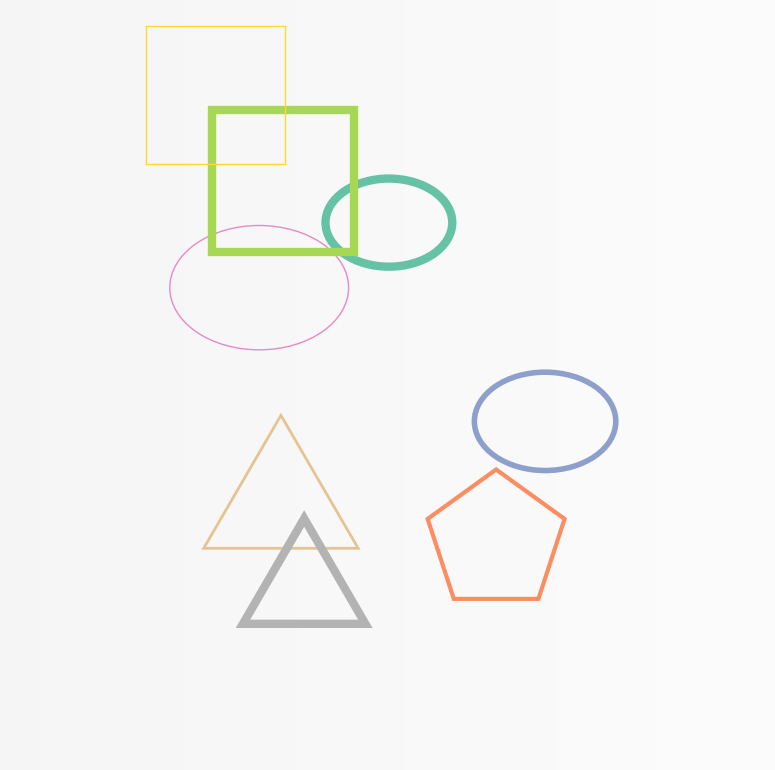[{"shape": "oval", "thickness": 3, "radius": 0.41, "center": [0.502, 0.711]}, {"shape": "pentagon", "thickness": 1.5, "radius": 0.46, "center": [0.64, 0.297]}, {"shape": "oval", "thickness": 2, "radius": 0.46, "center": [0.703, 0.453]}, {"shape": "oval", "thickness": 0.5, "radius": 0.58, "center": [0.334, 0.626]}, {"shape": "square", "thickness": 3, "radius": 0.46, "center": [0.365, 0.765]}, {"shape": "square", "thickness": 0.5, "radius": 0.45, "center": [0.278, 0.877]}, {"shape": "triangle", "thickness": 1, "radius": 0.58, "center": [0.362, 0.345]}, {"shape": "triangle", "thickness": 3, "radius": 0.46, "center": [0.392, 0.235]}]